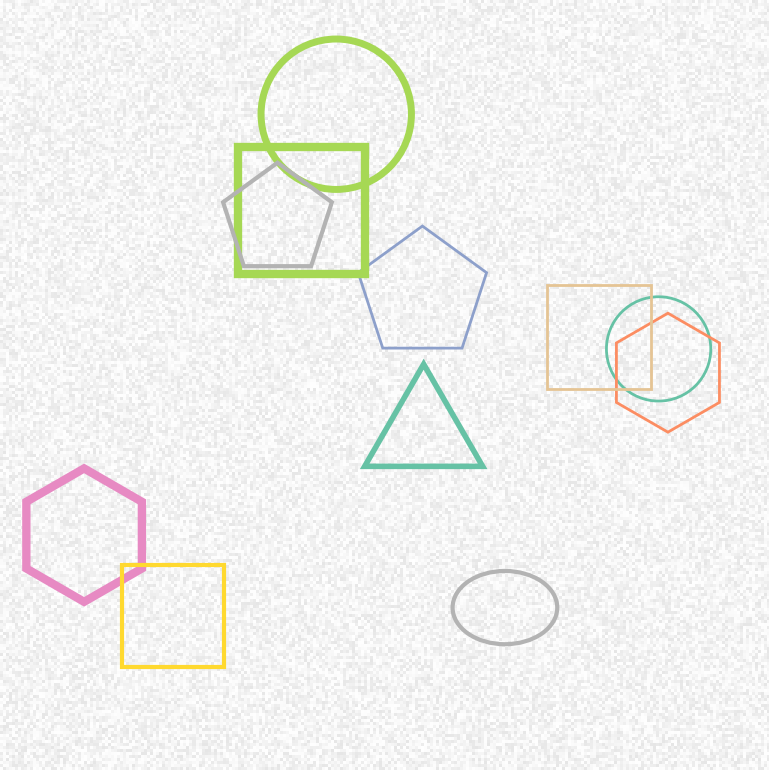[{"shape": "triangle", "thickness": 2, "radius": 0.44, "center": [0.55, 0.439]}, {"shape": "circle", "thickness": 1, "radius": 0.34, "center": [0.855, 0.547]}, {"shape": "hexagon", "thickness": 1, "radius": 0.39, "center": [0.867, 0.516]}, {"shape": "pentagon", "thickness": 1, "radius": 0.44, "center": [0.549, 0.619]}, {"shape": "hexagon", "thickness": 3, "radius": 0.43, "center": [0.109, 0.305]}, {"shape": "circle", "thickness": 2.5, "radius": 0.49, "center": [0.437, 0.852]}, {"shape": "square", "thickness": 3, "radius": 0.41, "center": [0.392, 0.727]}, {"shape": "square", "thickness": 1.5, "radius": 0.33, "center": [0.225, 0.2]}, {"shape": "square", "thickness": 1, "radius": 0.34, "center": [0.777, 0.562]}, {"shape": "oval", "thickness": 1.5, "radius": 0.34, "center": [0.656, 0.211]}, {"shape": "pentagon", "thickness": 1.5, "radius": 0.37, "center": [0.36, 0.714]}]